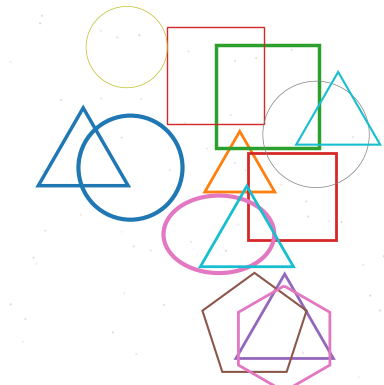[{"shape": "triangle", "thickness": 2.5, "radius": 0.67, "center": [0.216, 0.585]}, {"shape": "circle", "thickness": 3, "radius": 0.68, "center": [0.339, 0.565]}, {"shape": "triangle", "thickness": 2, "radius": 0.53, "center": [0.623, 0.554]}, {"shape": "square", "thickness": 2.5, "radius": 0.67, "center": [0.694, 0.75]}, {"shape": "square", "thickness": 2, "radius": 0.57, "center": [0.758, 0.49]}, {"shape": "square", "thickness": 1, "radius": 0.63, "center": [0.56, 0.804]}, {"shape": "triangle", "thickness": 2, "radius": 0.73, "center": [0.739, 0.142]}, {"shape": "pentagon", "thickness": 1.5, "radius": 0.71, "center": [0.661, 0.149]}, {"shape": "hexagon", "thickness": 2, "radius": 0.69, "center": [0.738, 0.12]}, {"shape": "oval", "thickness": 3, "radius": 0.72, "center": [0.568, 0.391]}, {"shape": "circle", "thickness": 0.5, "radius": 0.69, "center": [0.821, 0.651]}, {"shape": "circle", "thickness": 0.5, "radius": 0.53, "center": [0.329, 0.878]}, {"shape": "triangle", "thickness": 2, "radius": 0.7, "center": [0.641, 0.377]}, {"shape": "triangle", "thickness": 1.5, "radius": 0.63, "center": [0.878, 0.687]}]